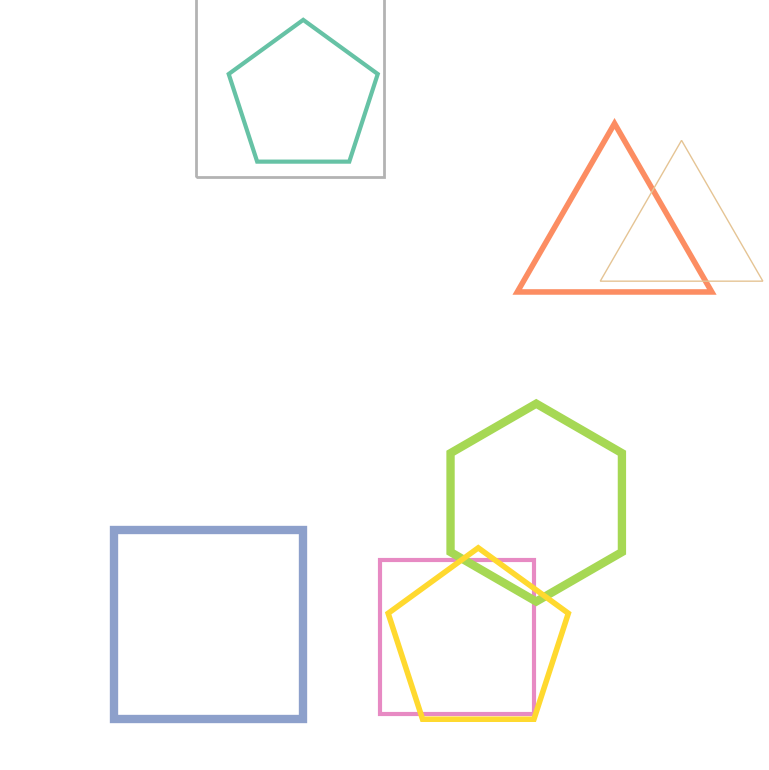[{"shape": "pentagon", "thickness": 1.5, "radius": 0.51, "center": [0.394, 0.872]}, {"shape": "triangle", "thickness": 2, "radius": 0.73, "center": [0.798, 0.694]}, {"shape": "square", "thickness": 3, "radius": 0.61, "center": [0.271, 0.188]}, {"shape": "square", "thickness": 1.5, "radius": 0.5, "center": [0.593, 0.172]}, {"shape": "hexagon", "thickness": 3, "radius": 0.64, "center": [0.696, 0.347]}, {"shape": "pentagon", "thickness": 2, "radius": 0.62, "center": [0.621, 0.165]}, {"shape": "triangle", "thickness": 0.5, "radius": 0.61, "center": [0.885, 0.696]}, {"shape": "square", "thickness": 1, "radius": 0.61, "center": [0.377, 0.893]}]